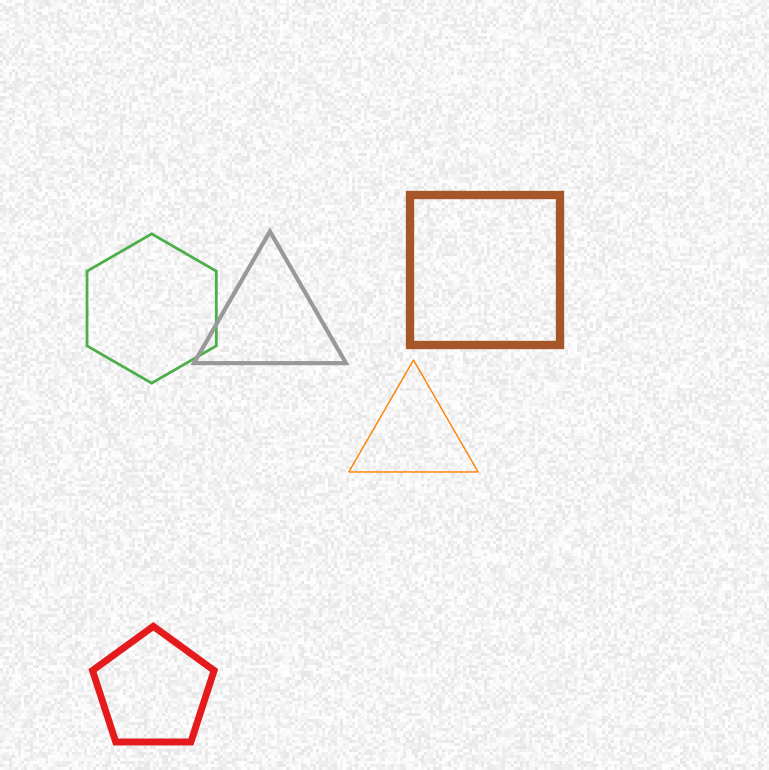[{"shape": "pentagon", "thickness": 2.5, "radius": 0.42, "center": [0.199, 0.104]}, {"shape": "hexagon", "thickness": 1, "radius": 0.48, "center": [0.197, 0.599]}, {"shape": "triangle", "thickness": 0.5, "radius": 0.48, "center": [0.537, 0.436]}, {"shape": "square", "thickness": 3, "radius": 0.49, "center": [0.63, 0.65]}, {"shape": "triangle", "thickness": 1.5, "radius": 0.57, "center": [0.351, 0.585]}]